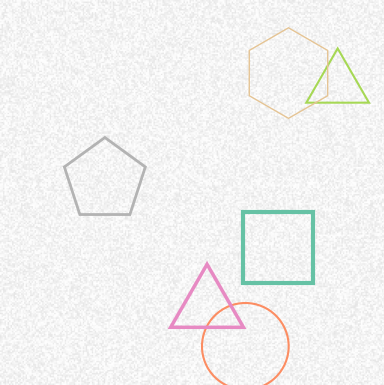[{"shape": "square", "thickness": 3, "radius": 0.46, "center": [0.722, 0.357]}, {"shape": "circle", "thickness": 1.5, "radius": 0.56, "center": [0.637, 0.1]}, {"shape": "triangle", "thickness": 2.5, "radius": 0.55, "center": [0.538, 0.204]}, {"shape": "triangle", "thickness": 1.5, "radius": 0.47, "center": [0.877, 0.78]}, {"shape": "hexagon", "thickness": 1, "radius": 0.59, "center": [0.749, 0.81]}, {"shape": "pentagon", "thickness": 2, "radius": 0.55, "center": [0.272, 0.532]}]